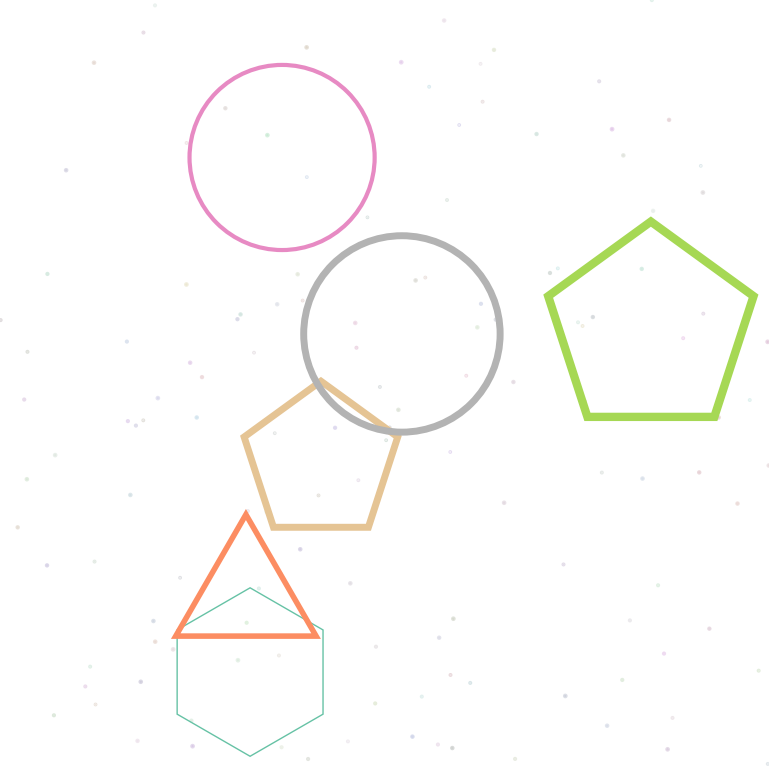[{"shape": "hexagon", "thickness": 0.5, "radius": 0.55, "center": [0.325, 0.127]}, {"shape": "triangle", "thickness": 2, "radius": 0.53, "center": [0.319, 0.227]}, {"shape": "circle", "thickness": 1.5, "radius": 0.6, "center": [0.366, 0.795]}, {"shape": "pentagon", "thickness": 3, "radius": 0.7, "center": [0.845, 0.572]}, {"shape": "pentagon", "thickness": 2.5, "radius": 0.52, "center": [0.417, 0.4]}, {"shape": "circle", "thickness": 2.5, "radius": 0.64, "center": [0.522, 0.566]}]